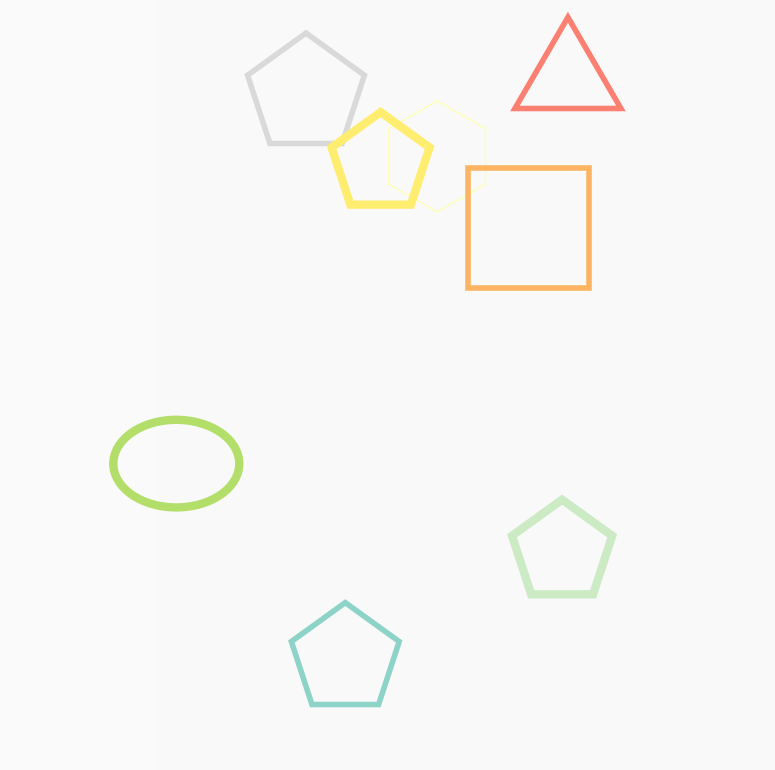[{"shape": "pentagon", "thickness": 2, "radius": 0.37, "center": [0.446, 0.144]}, {"shape": "hexagon", "thickness": 0.5, "radius": 0.36, "center": [0.564, 0.797]}, {"shape": "triangle", "thickness": 2, "radius": 0.39, "center": [0.733, 0.899]}, {"shape": "square", "thickness": 2, "radius": 0.39, "center": [0.682, 0.704]}, {"shape": "oval", "thickness": 3, "radius": 0.41, "center": [0.227, 0.398]}, {"shape": "pentagon", "thickness": 2, "radius": 0.4, "center": [0.395, 0.878]}, {"shape": "pentagon", "thickness": 3, "radius": 0.34, "center": [0.725, 0.283]}, {"shape": "pentagon", "thickness": 3, "radius": 0.33, "center": [0.491, 0.788]}]